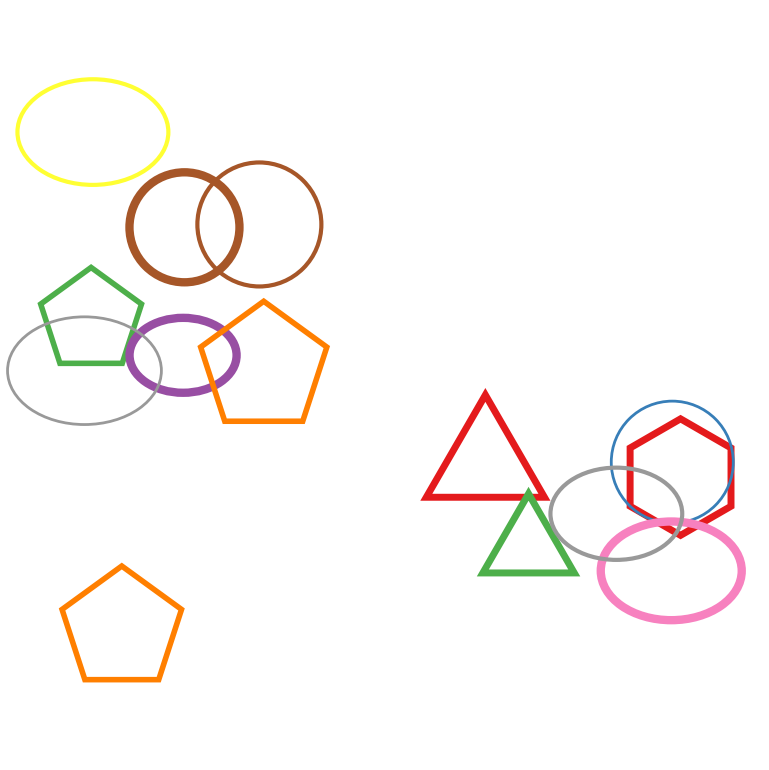[{"shape": "triangle", "thickness": 2.5, "radius": 0.44, "center": [0.63, 0.399]}, {"shape": "hexagon", "thickness": 2.5, "radius": 0.38, "center": [0.884, 0.38]}, {"shape": "circle", "thickness": 1, "radius": 0.4, "center": [0.873, 0.4]}, {"shape": "triangle", "thickness": 2.5, "radius": 0.34, "center": [0.686, 0.29]}, {"shape": "pentagon", "thickness": 2, "radius": 0.34, "center": [0.118, 0.584]}, {"shape": "oval", "thickness": 3, "radius": 0.35, "center": [0.238, 0.539]}, {"shape": "pentagon", "thickness": 2, "radius": 0.41, "center": [0.158, 0.183]}, {"shape": "pentagon", "thickness": 2, "radius": 0.43, "center": [0.343, 0.523]}, {"shape": "oval", "thickness": 1.5, "radius": 0.49, "center": [0.121, 0.828]}, {"shape": "circle", "thickness": 1.5, "radius": 0.4, "center": [0.337, 0.708]}, {"shape": "circle", "thickness": 3, "radius": 0.36, "center": [0.24, 0.705]}, {"shape": "oval", "thickness": 3, "radius": 0.46, "center": [0.872, 0.259]}, {"shape": "oval", "thickness": 1.5, "radius": 0.43, "center": [0.8, 0.333]}, {"shape": "oval", "thickness": 1, "radius": 0.5, "center": [0.11, 0.519]}]